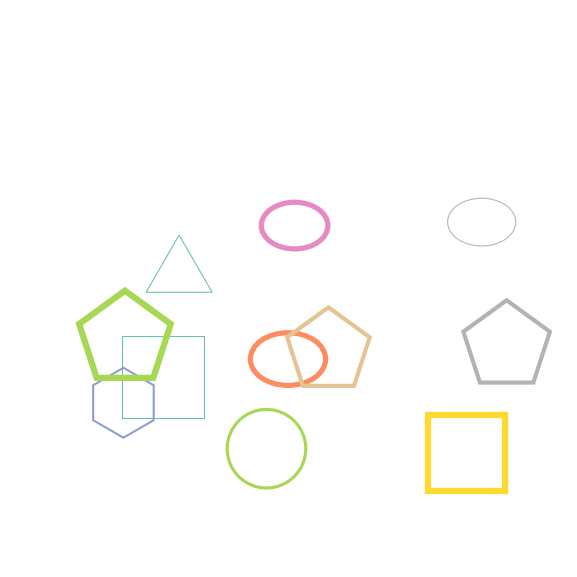[{"shape": "triangle", "thickness": 0.5, "radius": 0.33, "center": [0.31, 0.526]}, {"shape": "square", "thickness": 0.5, "radius": 0.36, "center": [0.283, 0.347]}, {"shape": "oval", "thickness": 2.5, "radius": 0.33, "center": [0.499, 0.377]}, {"shape": "hexagon", "thickness": 1, "radius": 0.3, "center": [0.214, 0.302]}, {"shape": "oval", "thickness": 2.5, "radius": 0.29, "center": [0.51, 0.609]}, {"shape": "circle", "thickness": 1.5, "radius": 0.34, "center": [0.461, 0.222]}, {"shape": "pentagon", "thickness": 3, "radius": 0.42, "center": [0.216, 0.412]}, {"shape": "square", "thickness": 3, "radius": 0.33, "center": [0.808, 0.215]}, {"shape": "pentagon", "thickness": 2, "radius": 0.38, "center": [0.569, 0.392]}, {"shape": "pentagon", "thickness": 2, "radius": 0.39, "center": [0.877, 0.4]}, {"shape": "oval", "thickness": 0.5, "radius": 0.3, "center": [0.834, 0.615]}]